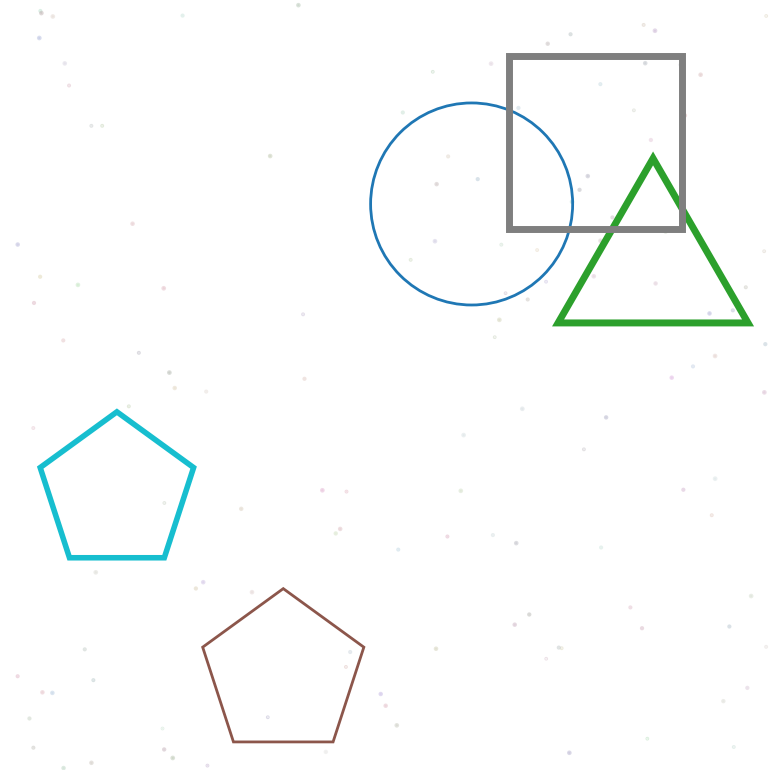[{"shape": "circle", "thickness": 1, "radius": 0.66, "center": [0.613, 0.735]}, {"shape": "triangle", "thickness": 2.5, "radius": 0.71, "center": [0.848, 0.652]}, {"shape": "pentagon", "thickness": 1, "radius": 0.55, "center": [0.368, 0.125]}, {"shape": "square", "thickness": 2.5, "radius": 0.56, "center": [0.774, 0.815]}, {"shape": "pentagon", "thickness": 2, "radius": 0.52, "center": [0.152, 0.36]}]